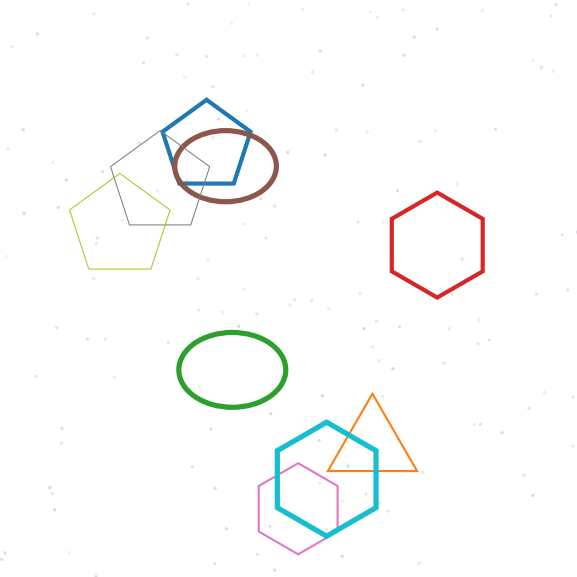[{"shape": "pentagon", "thickness": 2, "radius": 0.4, "center": [0.358, 0.746]}, {"shape": "triangle", "thickness": 1, "radius": 0.45, "center": [0.645, 0.228]}, {"shape": "oval", "thickness": 2.5, "radius": 0.46, "center": [0.402, 0.359]}, {"shape": "hexagon", "thickness": 2, "radius": 0.45, "center": [0.757, 0.575]}, {"shape": "oval", "thickness": 2.5, "radius": 0.44, "center": [0.391, 0.711]}, {"shape": "hexagon", "thickness": 1, "radius": 0.39, "center": [0.516, 0.118]}, {"shape": "pentagon", "thickness": 0.5, "radius": 0.45, "center": [0.277, 0.683]}, {"shape": "pentagon", "thickness": 0.5, "radius": 0.46, "center": [0.207, 0.607]}, {"shape": "hexagon", "thickness": 2.5, "radius": 0.49, "center": [0.566, 0.169]}]